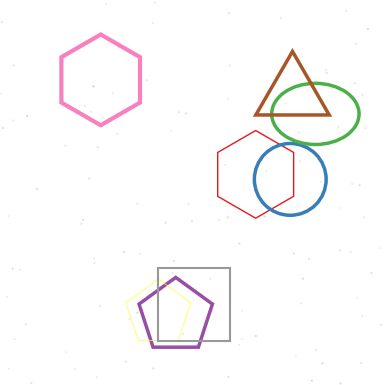[{"shape": "hexagon", "thickness": 1, "radius": 0.57, "center": [0.664, 0.547]}, {"shape": "circle", "thickness": 2.5, "radius": 0.47, "center": [0.754, 0.534]}, {"shape": "oval", "thickness": 2.5, "radius": 0.57, "center": [0.819, 0.704]}, {"shape": "pentagon", "thickness": 2.5, "radius": 0.5, "center": [0.456, 0.179]}, {"shape": "pentagon", "thickness": 0.5, "radius": 0.44, "center": [0.411, 0.187]}, {"shape": "triangle", "thickness": 2.5, "radius": 0.55, "center": [0.76, 0.756]}, {"shape": "hexagon", "thickness": 3, "radius": 0.59, "center": [0.262, 0.793]}, {"shape": "square", "thickness": 1.5, "radius": 0.47, "center": [0.504, 0.208]}]